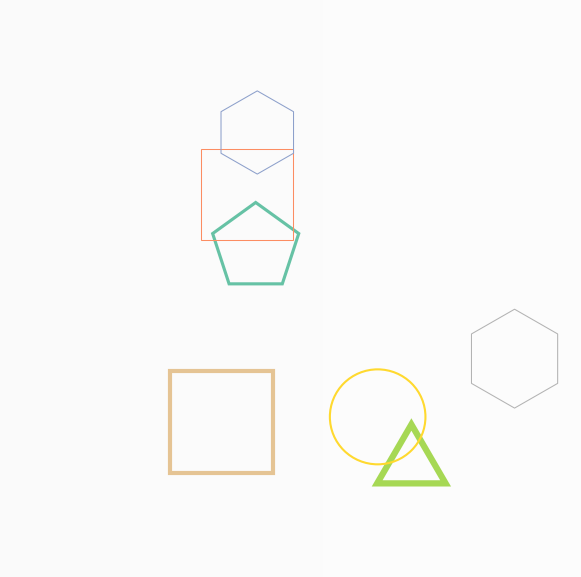[{"shape": "pentagon", "thickness": 1.5, "radius": 0.39, "center": [0.44, 0.571]}, {"shape": "square", "thickness": 0.5, "radius": 0.4, "center": [0.425, 0.662]}, {"shape": "hexagon", "thickness": 0.5, "radius": 0.36, "center": [0.443, 0.77]}, {"shape": "triangle", "thickness": 3, "radius": 0.34, "center": [0.708, 0.196]}, {"shape": "circle", "thickness": 1, "radius": 0.41, "center": [0.65, 0.277]}, {"shape": "square", "thickness": 2, "radius": 0.44, "center": [0.381, 0.268]}, {"shape": "hexagon", "thickness": 0.5, "radius": 0.43, "center": [0.885, 0.378]}]